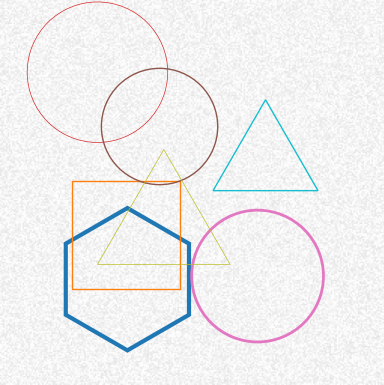[{"shape": "hexagon", "thickness": 3, "radius": 0.92, "center": [0.331, 0.275]}, {"shape": "square", "thickness": 1, "radius": 0.71, "center": [0.328, 0.39]}, {"shape": "circle", "thickness": 0.5, "radius": 0.91, "center": [0.253, 0.812]}, {"shape": "circle", "thickness": 1, "radius": 0.76, "center": [0.414, 0.671]}, {"shape": "circle", "thickness": 2, "radius": 0.86, "center": [0.669, 0.283]}, {"shape": "triangle", "thickness": 0.5, "radius": 0.99, "center": [0.426, 0.413]}, {"shape": "triangle", "thickness": 1, "radius": 0.79, "center": [0.69, 0.584]}]